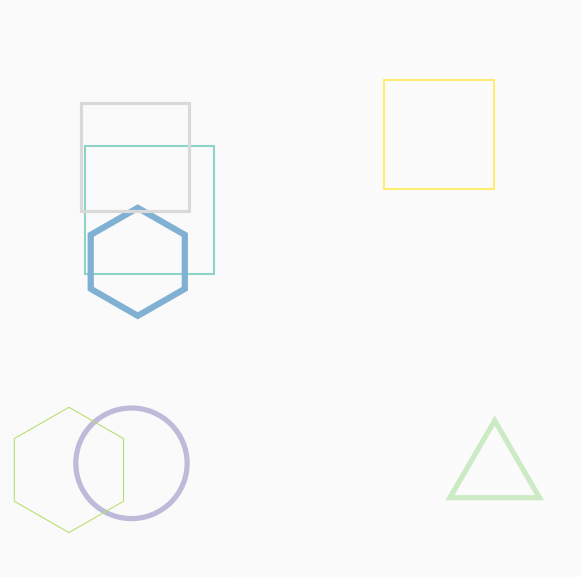[{"shape": "square", "thickness": 1, "radius": 0.55, "center": [0.258, 0.636]}, {"shape": "circle", "thickness": 2.5, "radius": 0.48, "center": [0.226, 0.197]}, {"shape": "hexagon", "thickness": 3, "radius": 0.47, "center": [0.237, 0.546]}, {"shape": "hexagon", "thickness": 0.5, "radius": 0.54, "center": [0.119, 0.185]}, {"shape": "square", "thickness": 1.5, "radius": 0.47, "center": [0.233, 0.727]}, {"shape": "triangle", "thickness": 2.5, "radius": 0.45, "center": [0.851, 0.182]}, {"shape": "square", "thickness": 1, "radius": 0.47, "center": [0.755, 0.766]}]